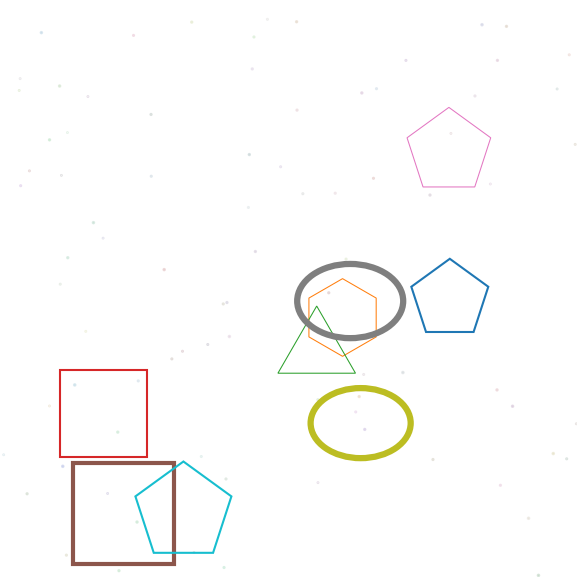[{"shape": "pentagon", "thickness": 1, "radius": 0.35, "center": [0.779, 0.481]}, {"shape": "hexagon", "thickness": 0.5, "radius": 0.34, "center": [0.593, 0.449]}, {"shape": "triangle", "thickness": 0.5, "radius": 0.39, "center": [0.548, 0.392]}, {"shape": "square", "thickness": 1, "radius": 0.38, "center": [0.18, 0.283]}, {"shape": "square", "thickness": 2, "radius": 0.44, "center": [0.214, 0.11]}, {"shape": "pentagon", "thickness": 0.5, "radius": 0.38, "center": [0.777, 0.737]}, {"shape": "oval", "thickness": 3, "radius": 0.46, "center": [0.606, 0.478]}, {"shape": "oval", "thickness": 3, "radius": 0.43, "center": [0.624, 0.266]}, {"shape": "pentagon", "thickness": 1, "radius": 0.44, "center": [0.318, 0.113]}]